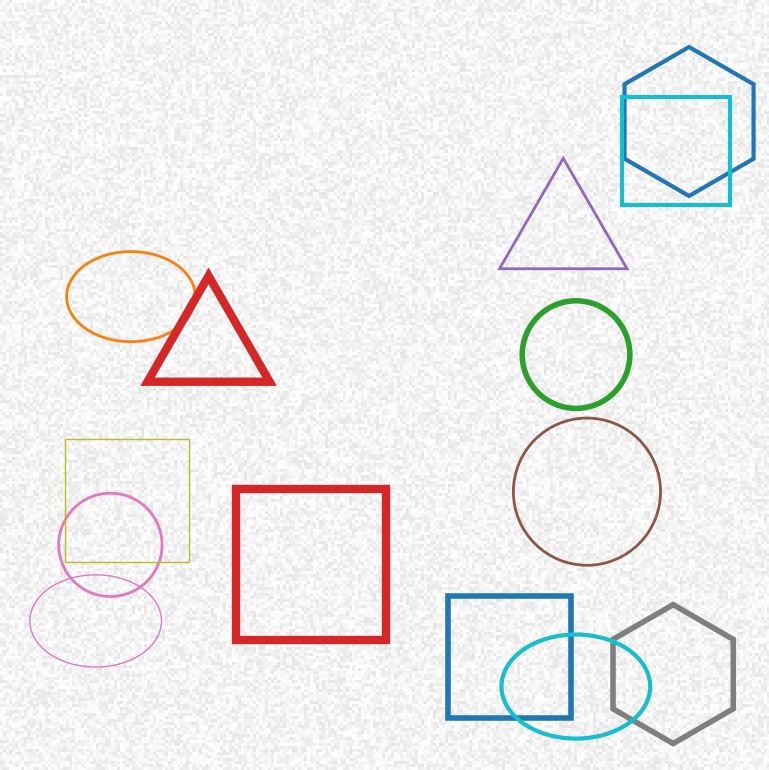[{"shape": "square", "thickness": 2, "radius": 0.4, "center": [0.662, 0.147]}, {"shape": "hexagon", "thickness": 1.5, "radius": 0.48, "center": [0.895, 0.842]}, {"shape": "oval", "thickness": 1, "radius": 0.42, "center": [0.17, 0.615]}, {"shape": "circle", "thickness": 2, "radius": 0.35, "center": [0.748, 0.539]}, {"shape": "square", "thickness": 3, "radius": 0.49, "center": [0.404, 0.267]}, {"shape": "triangle", "thickness": 3, "radius": 0.46, "center": [0.271, 0.55]}, {"shape": "triangle", "thickness": 1, "radius": 0.48, "center": [0.732, 0.699]}, {"shape": "circle", "thickness": 1, "radius": 0.48, "center": [0.762, 0.361]}, {"shape": "circle", "thickness": 1, "radius": 0.34, "center": [0.143, 0.292]}, {"shape": "oval", "thickness": 0.5, "radius": 0.43, "center": [0.124, 0.194]}, {"shape": "hexagon", "thickness": 2, "radius": 0.45, "center": [0.874, 0.125]}, {"shape": "square", "thickness": 0.5, "radius": 0.4, "center": [0.165, 0.35]}, {"shape": "oval", "thickness": 1.5, "radius": 0.48, "center": [0.748, 0.108]}, {"shape": "square", "thickness": 1.5, "radius": 0.35, "center": [0.878, 0.804]}]